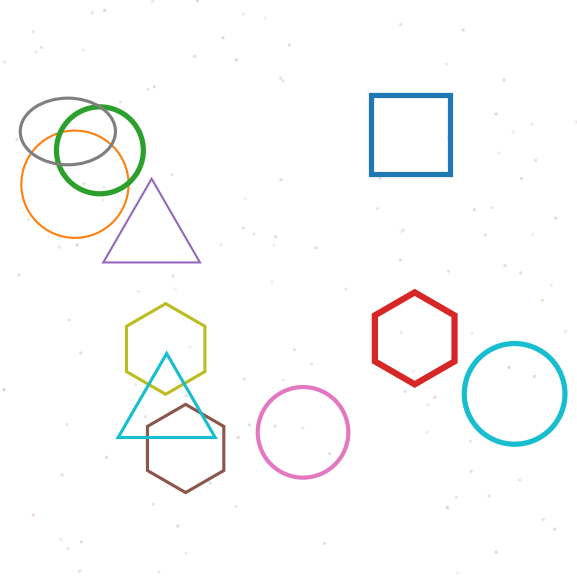[{"shape": "square", "thickness": 2.5, "radius": 0.34, "center": [0.711, 0.766]}, {"shape": "circle", "thickness": 1, "radius": 0.46, "center": [0.13, 0.68]}, {"shape": "circle", "thickness": 2.5, "radius": 0.38, "center": [0.173, 0.739]}, {"shape": "hexagon", "thickness": 3, "radius": 0.4, "center": [0.718, 0.413]}, {"shape": "triangle", "thickness": 1, "radius": 0.48, "center": [0.263, 0.593]}, {"shape": "hexagon", "thickness": 1.5, "radius": 0.38, "center": [0.321, 0.223]}, {"shape": "circle", "thickness": 2, "radius": 0.39, "center": [0.525, 0.251]}, {"shape": "oval", "thickness": 1.5, "radius": 0.41, "center": [0.118, 0.771]}, {"shape": "hexagon", "thickness": 1.5, "radius": 0.39, "center": [0.287, 0.395]}, {"shape": "circle", "thickness": 2.5, "radius": 0.44, "center": [0.891, 0.317]}, {"shape": "triangle", "thickness": 1.5, "radius": 0.49, "center": [0.289, 0.29]}]